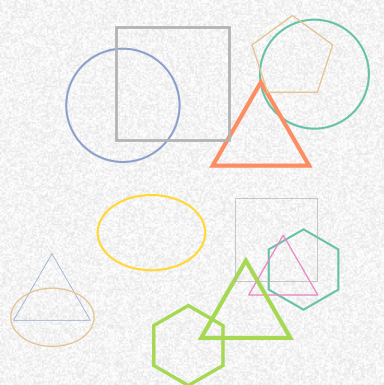[{"shape": "hexagon", "thickness": 1.5, "radius": 0.52, "center": [0.788, 0.3]}, {"shape": "circle", "thickness": 1.5, "radius": 0.71, "center": [0.817, 0.807]}, {"shape": "triangle", "thickness": 3, "radius": 0.72, "center": [0.678, 0.642]}, {"shape": "triangle", "thickness": 0.5, "radius": 0.58, "center": [0.135, 0.226]}, {"shape": "circle", "thickness": 1.5, "radius": 0.74, "center": [0.319, 0.726]}, {"shape": "triangle", "thickness": 1, "radius": 0.52, "center": [0.736, 0.286]}, {"shape": "triangle", "thickness": 3, "radius": 0.67, "center": [0.638, 0.189]}, {"shape": "hexagon", "thickness": 2.5, "radius": 0.52, "center": [0.489, 0.103]}, {"shape": "oval", "thickness": 1.5, "radius": 0.7, "center": [0.393, 0.396]}, {"shape": "oval", "thickness": 1, "radius": 0.54, "center": [0.136, 0.176]}, {"shape": "pentagon", "thickness": 1, "radius": 0.55, "center": [0.759, 0.849]}, {"shape": "square", "thickness": 2, "radius": 0.73, "center": [0.449, 0.784]}, {"shape": "square", "thickness": 0.5, "radius": 0.54, "center": [0.717, 0.378]}]